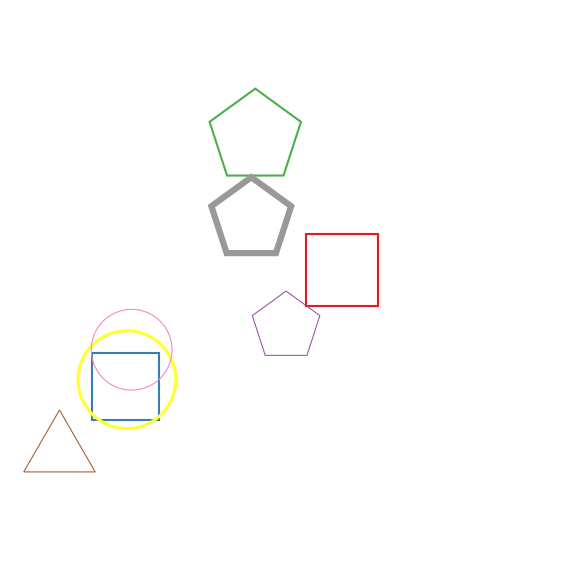[{"shape": "square", "thickness": 1, "radius": 0.31, "center": [0.593, 0.531]}, {"shape": "square", "thickness": 1, "radius": 0.29, "center": [0.218, 0.33]}, {"shape": "pentagon", "thickness": 1, "radius": 0.42, "center": [0.442, 0.762]}, {"shape": "pentagon", "thickness": 0.5, "radius": 0.31, "center": [0.495, 0.434]}, {"shape": "circle", "thickness": 1.5, "radius": 0.42, "center": [0.22, 0.342]}, {"shape": "triangle", "thickness": 0.5, "radius": 0.36, "center": [0.103, 0.218]}, {"shape": "circle", "thickness": 0.5, "radius": 0.35, "center": [0.228, 0.394]}, {"shape": "pentagon", "thickness": 3, "radius": 0.36, "center": [0.435, 0.62]}]